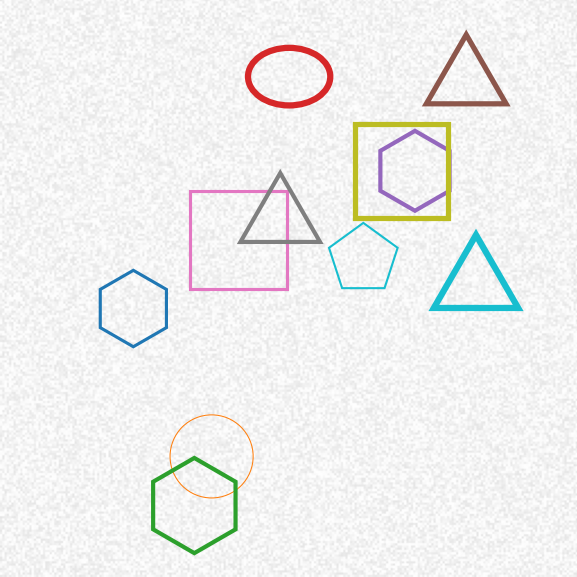[{"shape": "hexagon", "thickness": 1.5, "radius": 0.33, "center": [0.231, 0.465]}, {"shape": "circle", "thickness": 0.5, "radius": 0.36, "center": [0.366, 0.209]}, {"shape": "hexagon", "thickness": 2, "radius": 0.41, "center": [0.337, 0.124]}, {"shape": "oval", "thickness": 3, "radius": 0.36, "center": [0.501, 0.866]}, {"shape": "hexagon", "thickness": 2, "radius": 0.35, "center": [0.719, 0.703]}, {"shape": "triangle", "thickness": 2.5, "radius": 0.4, "center": [0.807, 0.859]}, {"shape": "square", "thickness": 1.5, "radius": 0.42, "center": [0.413, 0.584]}, {"shape": "triangle", "thickness": 2, "radius": 0.4, "center": [0.485, 0.62]}, {"shape": "square", "thickness": 2.5, "radius": 0.41, "center": [0.695, 0.702]}, {"shape": "triangle", "thickness": 3, "radius": 0.42, "center": [0.824, 0.508]}, {"shape": "pentagon", "thickness": 1, "radius": 0.31, "center": [0.629, 0.551]}]